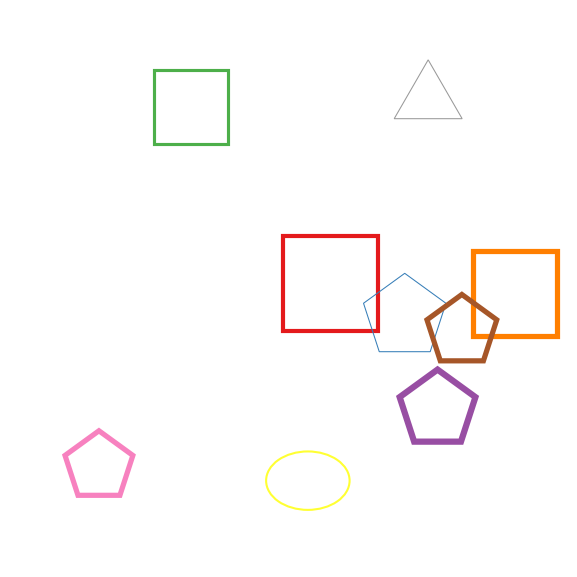[{"shape": "square", "thickness": 2, "radius": 0.41, "center": [0.573, 0.508]}, {"shape": "pentagon", "thickness": 0.5, "radius": 0.38, "center": [0.701, 0.451]}, {"shape": "square", "thickness": 1.5, "radius": 0.32, "center": [0.33, 0.814]}, {"shape": "pentagon", "thickness": 3, "radius": 0.34, "center": [0.758, 0.29]}, {"shape": "square", "thickness": 2.5, "radius": 0.37, "center": [0.892, 0.491]}, {"shape": "oval", "thickness": 1, "radius": 0.36, "center": [0.533, 0.167]}, {"shape": "pentagon", "thickness": 2.5, "radius": 0.32, "center": [0.8, 0.426]}, {"shape": "pentagon", "thickness": 2.5, "radius": 0.31, "center": [0.171, 0.191]}, {"shape": "triangle", "thickness": 0.5, "radius": 0.34, "center": [0.741, 0.828]}]